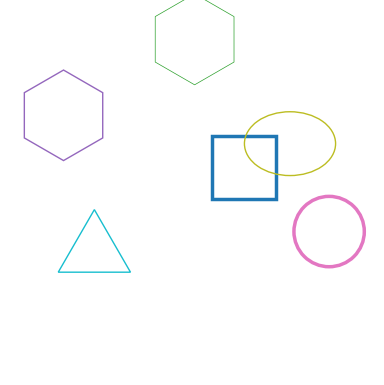[{"shape": "square", "thickness": 2.5, "radius": 0.41, "center": [0.634, 0.565]}, {"shape": "hexagon", "thickness": 0.5, "radius": 0.59, "center": [0.505, 0.898]}, {"shape": "hexagon", "thickness": 1, "radius": 0.59, "center": [0.165, 0.7]}, {"shape": "circle", "thickness": 2.5, "radius": 0.46, "center": [0.855, 0.399]}, {"shape": "oval", "thickness": 1, "radius": 0.59, "center": [0.753, 0.627]}, {"shape": "triangle", "thickness": 1, "radius": 0.54, "center": [0.245, 0.347]}]